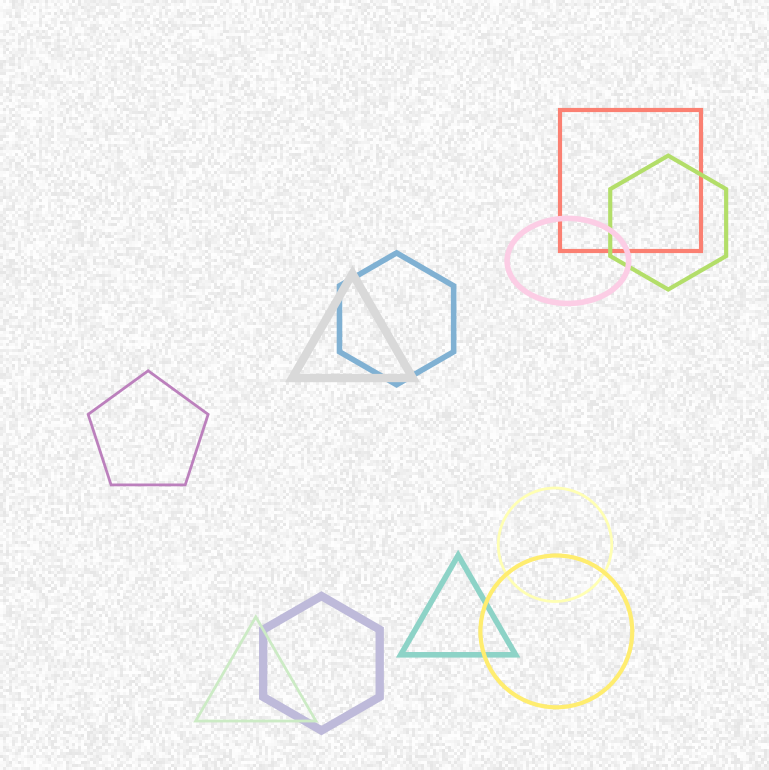[{"shape": "triangle", "thickness": 2, "radius": 0.43, "center": [0.595, 0.193]}, {"shape": "circle", "thickness": 1, "radius": 0.37, "center": [0.721, 0.293]}, {"shape": "hexagon", "thickness": 3, "radius": 0.44, "center": [0.417, 0.139]}, {"shape": "square", "thickness": 1.5, "radius": 0.46, "center": [0.819, 0.765]}, {"shape": "hexagon", "thickness": 2, "radius": 0.43, "center": [0.515, 0.586]}, {"shape": "hexagon", "thickness": 1.5, "radius": 0.43, "center": [0.868, 0.711]}, {"shape": "oval", "thickness": 2, "radius": 0.39, "center": [0.738, 0.661]}, {"shape": "triangle", "thickness": 3, "radius": 0.45, "center": [0.458, 0.554]}, {"shape": "pentagon", "thickness": 1, "radius": 0.41, "center": [0.192, 0.437]}, {"shape": "triangle", "thickness": 1, "radius": 0.45, "center": [0.332, 0.109]}, {"shape": "circle", "thickness": 1.5, "radius": 0.49, "center": [0.723, 0.18]}]